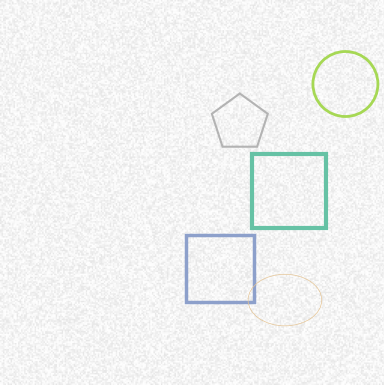[{"shape": "square", "thickness": 3, "radius": 0.48, "center": [0.75, 0.504]}, {"shape": "square", "thickness": 2.5, "radius": 0.44, "center": [0.572, 0.303]}, {"shape": "circle", "thickness": 2, "radius": 0.42, "center": [0.897, 0.782]}, {"shape": "oval", "thickness": 0.5, "radius": 0.48, "center": [0.74, 0.221]}, {"shape": "pentagon", "thickness": 1.5, "radius": 0.38, "center": [0.623, 0.681]}]